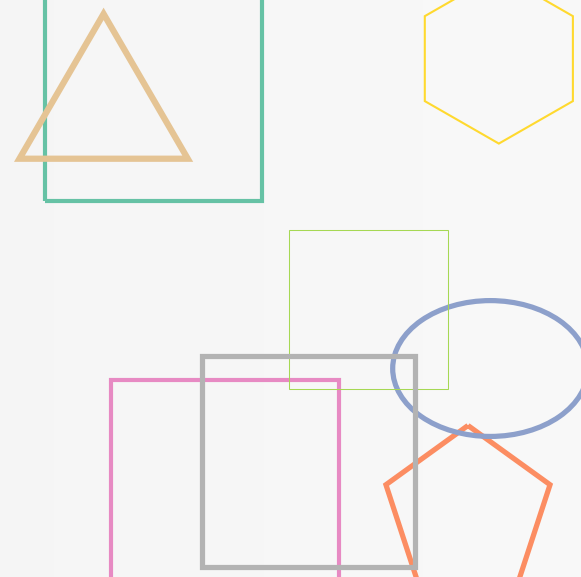[{"shape": "square", "thickness": 2, "radius": 0.93, "center": [0.264, 0.838]}, {"shape": "pentagon", "thickness": 2.5, "radius": 0.74, "center": [0.805, 0.114]}, {"shape": "oval", "thickness": 2.5, "radius": 0.84, "center": [0.844, 0.361]}, {"shape": "square", "thickness": 2, "radius": 0.98, "center": [0.387, 0.144]}, {"shape": "square", "thickness": 0.5, "radius": 0.69, "center": [0.634, 0.463]}, {"shape": "hexagon", "thickness": 1, "radius": 0.74, "center": [0.858, 0.898]}, {"shape": "triangle", "thickness": 3, "radius": 0.84, "center": [0.178, 0.808]}, {"shape": "square", "thickness": 2.5, "radius": 0.92, "center": [0.531, 0.2]}]